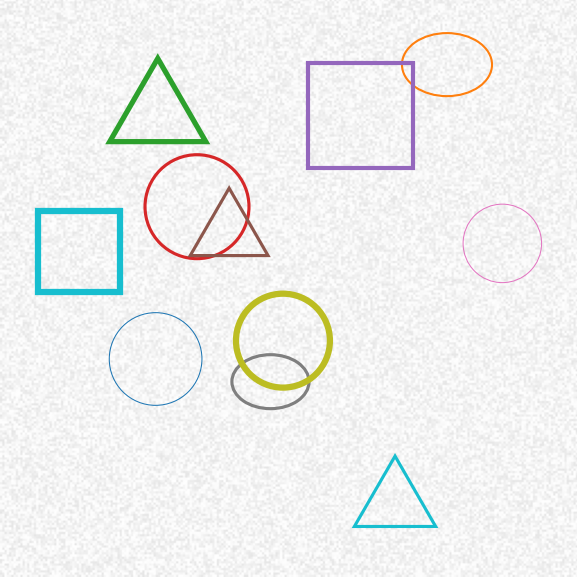[{"shape": "circle", "thickness": 0.5, "radius": 0.4, "center": [0.269, 0.377]}, {"shape": "oval", "thickness": 1, "radius": 0.39, "center": [0.774, 0.887]}, {"shape": "triangle", "thickness": 2.5, "radius": 0.48, "center": [0.273, 0.802]}, {"shape": "circle", "thickness": 1.5, "radius": 0.45, "center": [0.341, 0.641]}, {"shape": "square", "thickness": 2, "radius": 0.46, "center": [0.624, 0.799]}, {"shape": "triangle", "thickness": 1.5, "radius": 0.39, "center": [0.397, 0.595]}, {"shape": "circle", "thickness": 0.5, "radius": 0.34, "center": [0.87, 0.578]}, {"shape": "oval", "thickness": 1.5, "radius": 0.33, "center": [0.468, 0.338]}, {"shape": "circle", "thickness": 3, "radius": 0.41, "center": [0.49, 0.409]}, {"shape": "triangle", "thickness": 1.5, "radius": 0.41, "center": [0.684, 0.128]}, {"shape": "square", "thickness": 3, "radius": 0.35, "center": [0.137, 0.564]}]